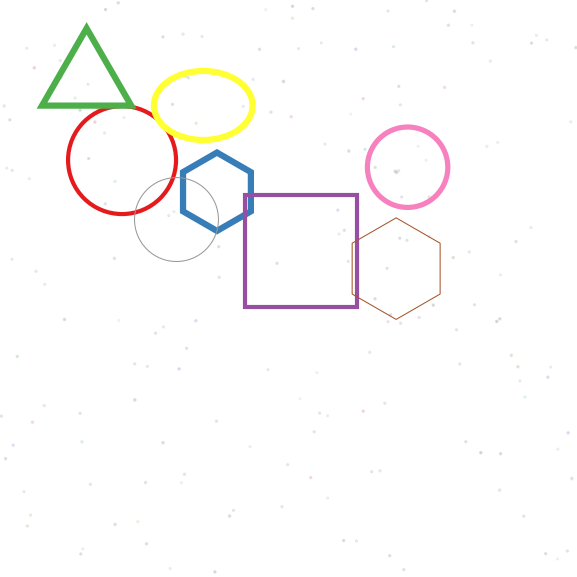[{"shape": "circle", "thickness": 2, "radius": 0.47, "center": [0.211, 0.722]}, {"shape": "hexagon", "thickness": 3, "radius": 0.34, "center": [0.376, 0.667]}, {"shape": "triangle", "thickness": 3, "radius": 0.45, "center": [0.15, 0.861]}, {"shape": "square", "thickness": 2, "radius": 0.48, "center": [0.521, 0.565]}, {"shape": "oval", "thickness": 3, "radius": 0.43, "center": [0.352, 0.816]}, {"shape": "hexagon", "thickness": 0.5, "radius": 0.44, "center": [0.686, 0.534]}, {"shape": "circle", "thickness": 2.5, "radius": 0.35, "center": [0.706, 0.71]}, {"shape": "circle", "thickness": 0.5, "radius": 0.36, "center": [0.306, 0.619]}]